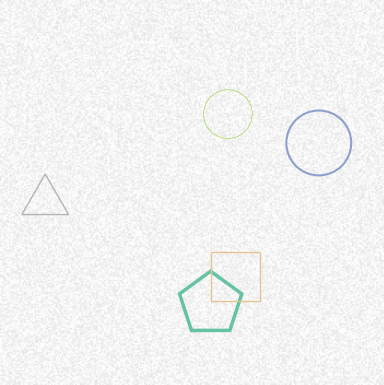[{"shape": "pentagon", "thickness": 2.5, "radius": 0.42, "center": [0.547, 0.211]}, {"shape": "circle", "thickness": 1.5, "radius": 0.42, "center": [0.828, 0.629]}, {"shape": "circle", "thickness": 0.5, "radius": 0.32, "center": [0.592, 0.704]}, {"shape": "square", "thickness": 1, "radius": 0.32, "center": [0.612, 0.282]}, {"shape": "triangle", "thickness": 1, "radius": 0.35, "center": [0.117, 0.478]}]